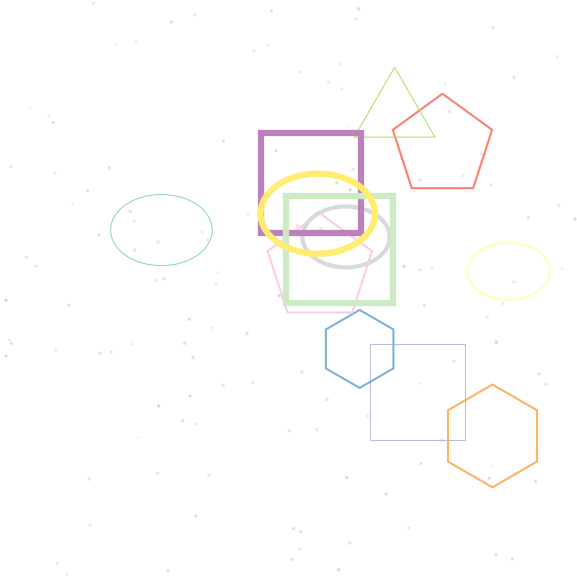[{"shape": "oval", "thickness": 0.5, "radius": 0.44, "center": [0.28, 0.601]}, {"shape": "oval", "thickness": 1, "radius": 0.35, "center": [0.881, 0.53]}, {"shape": "square", "thickness": 0.5, "radius": 0.41, "center": [0.723, 0.32]}, {"shape": "pentagon", "thickness": 1, "radius": 0.45, "center": [0.766, 0.746]}, {"shape": "hexagon", "thickness": 1, "radius": 0.34, "center": [0.623, 0.395]}, {"shape": "hexagon", "thickness": 1, "radius": 0.44, "center": [0.853, 0.244]}, {"shape": "triangle", "thickness": 0.5, "radius": 0.4, "center": [0.683, 0.802]}, {"shape": "pentagon", "thickness": 1, "radius": 0.48, "center": [0.554, 0.535]}, {"shape": "oval", "thickness": 2, "radius": 0.38, "center": [0.599, 0.589]}, {"shape": "square", "thickness": 3, "radius": 0.43, "center": [0.538, 0.682]}, {"shape": "square", "thickness": 3, "radius": 0.46, "center": [0.588, 0.567]}, {"shape": "oval", "thickness": 3, "radius": 0.5, "center": [0.55, 0.629]}]